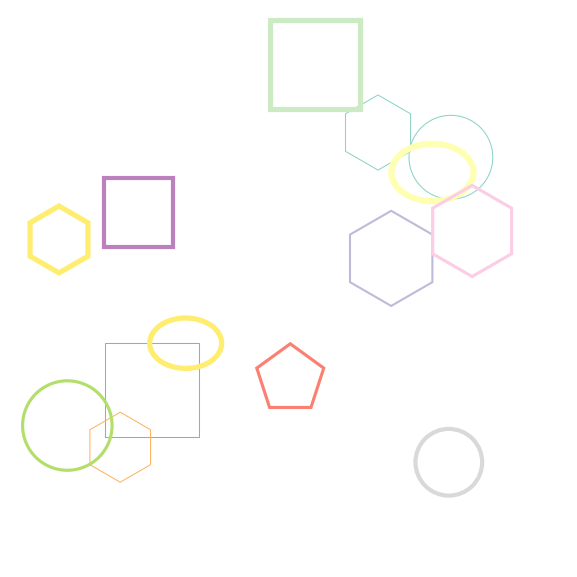[{"shape": "hexagon", "thickness": 0.5, "radius": 0.33, "center": [0.655, 0.77]}, {"shape": "circle", "thickness": 0.5, "radius": 0.36, "center": [0.781, 0.727]}, {"shape": "oval", "thickness": 3, "radius": 0.36, "center": [0.749, 0.701]}, {"shape": "hexagon", "thickness": 1, "radius": 0.41, "center": [0.677, 0.552]}, {"shape": "pentagon", "thickness": 1.5, "radius": 0.3, "center": [0.503, 0.343]}, {"shape": "square", "thickness": 0.5, "radius": 0.41, "center": [0.264, 0.324]}, {"shape": "hexagon", "thickness": 0.5, "radius": 0.3, "center": [0.208, 0.225]}, {"shape": "circle", "thickness": 1.5, "radius": 0.39, "center": [0.117, 0.262]}, {"shape": "hexagon", "thickness": 1.5, "radius": 0.39, "center": [0.818, 0.599]}, {"shape": "circle", "thickness": 2, "radius": 0.29, "center": [0.777, 0.199]}, {"shape": "square", "thickness": 2, "radius": 0.3, "center": [0.239, 0.631]}, {"shape": "square", "thickness": 2.5, "radius": 0.39, "center": [0.545, 0.887]}, {"shape": "hexagon", "thickness": 2.5, "radius": 0.29, "center": [0.102, 0.584]}, {"shape": "oval", "thickness": 2.5, "radius": 0.31, "center": [0.322, 0.405]}]